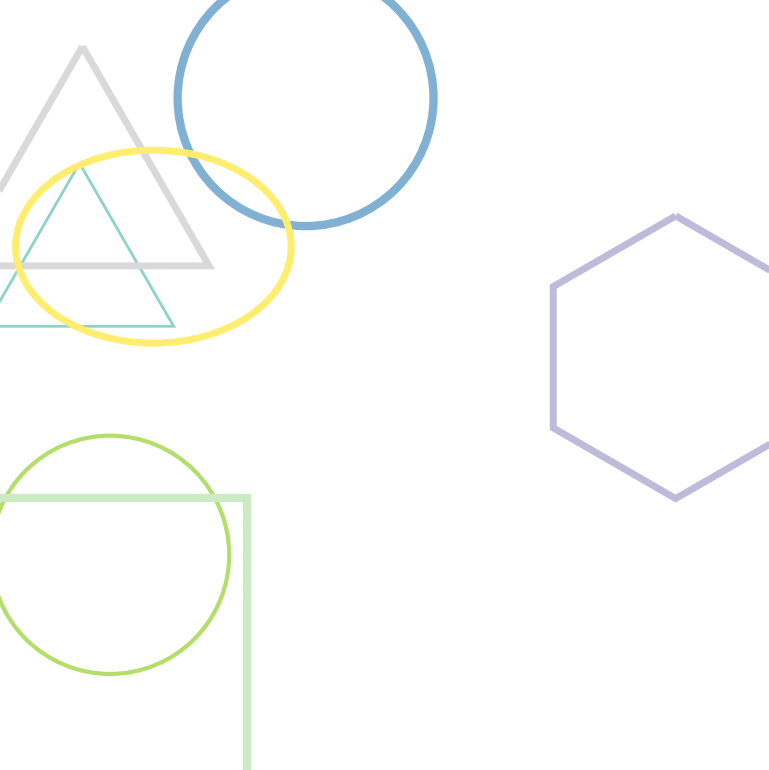[{"shape": "triangle", "thickness": 1, "radius": 0.71, "center": [0.103, 0.647]}, {"shape": "hexagon", "thickness": 2.5, "radius": 0.92, "center": [0.878, 0.536]}, {"shape": "circle", "thickness": 3, "radius": 0.83, "center": [0.397, 0.873]}, {"shape": "circle", "thickness": 1.5, "radius": 0.77, "center": [0.143, 0.279]}, {"shape": "triangle", "thickness": 2.5, "radius": 0.95, "center": [0.107, 0.75]}, {"shape": "square", "thickness": 3, "radius": 0.99, "center": [0.123, 0.155]}, {"shape": "oval", "thickness": 2.5, "radius": 0.89, "center": [0.199, 0.68]}]